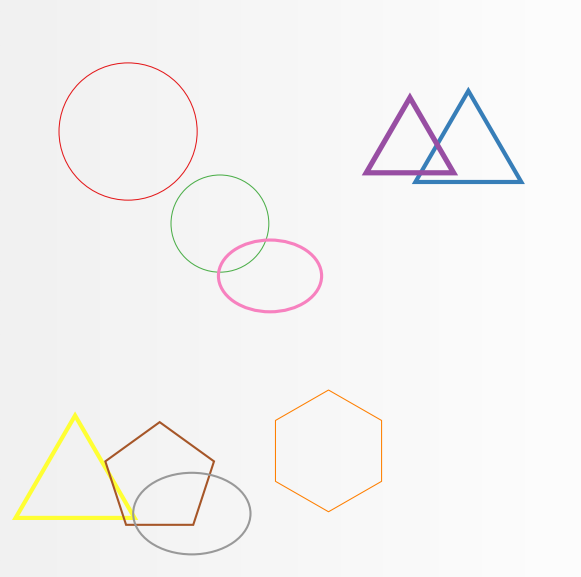[{"shape": "circle", "thickness": 0.5, "radius": 0.59, "center": [0.22, 0.771]}, {"shape": "triangle", "thickness": 2, "radius": 0.53, "center": [0.806, 0.737]}, {"shape": "circle", "thickness": 0.5, "radius": 0.42, "center": [0.378, 0.612]}, {"shape": "triangle", "thickness": 2.5, "radius": 0.43, "center": [0.705, 0.743]}, {"shape": "hexagon", "thickness": 0.5, "radius": 0.53, "center": [0.565, 0.218]}, {"shape": "triangle", "thickness": 2, "radius": 0.59, "center": [0.129, 0.161]}, {"shape": "pentagon", "thickness": 1, "radius": 0.49, "center": [0.275, 0.17]}, {"shape": "oval", "thickness": 1.5, "radius": 0.44, "center": [0.465, 0.521]}, {"shape": "oval", "thickness": 1, "radius": 0.5, "center": [0.33, 0.11]}]